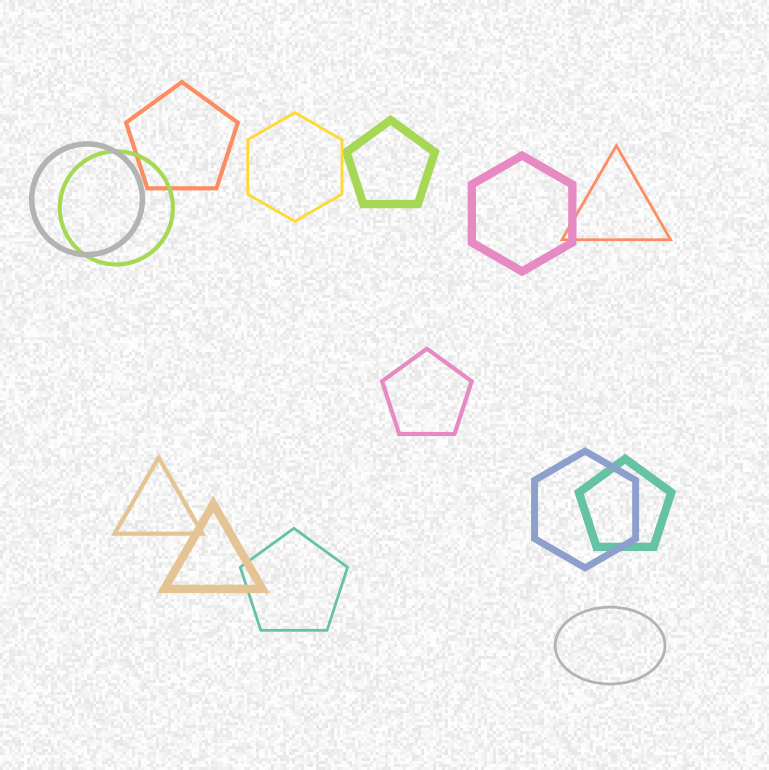[{"shape": "pentagon", "thickness": 3, "radius": 0.32, "center": [0.812, 0.341]}, {"shape": "pentagon", "thickness": 1, "radius": 0.37, "center": [0.382, 0.241]}, {"shape": "pentagon", "thickness": 1.5, "radius": 0.38, "center": [0.236, 0.817]}, {"shape": "triangle", "thickness": 1, "radius": 0.41, "center": [0.8, 0.729]}, {"shape": "hexagon", "thickness": 2.5, "radius": 0.38, "center": [0.76, 0.338]}, {"shape": "hexagon", "thickness": 3, "radius": 0.38, "center": [0.678, 0.723]}, {"shape": "pentagon", "thickness": 1.5, "radius": 0.31, "center": [0.554, 0.486]}, {"shape": "circle", "thickness": 1.5, "radius": 0.37, "center": [0.151, 0.73]}, {"shape": "pentagon", "thickness": 3, "radius": 0.3, "center": [0.507, 0.784]}, {"shape": "hexagon", "thickness": 1, "radius": 0.35, "center": [0.383, 0.783]}, {"shape": "triangle", "thickness": 3, "radius": 0.37, "center": [0.277, 0.272]}, {"shape": "triangle", "thickness": 1.5, "radius": 0.33, "center": [0.206, 0.34]}, {"shape": "circle", "thickness": 2, "radius": 0.36, "center": [0.113, 0.741]}, {"shape": "oval", "thickness": 1, "radius": 0.36, "center": [0.792, 0.162]}]